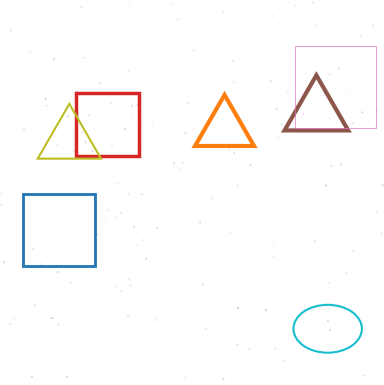[{"shape": "square", "thickness": 2, "radius": 0.47, "center": [0.153, 0.403]}, {"shape": "triangle", "thickness": 3, "radius": 0.44, "center": [0.583, 0.665]}, {"shape": "square", "thickness": 2.5, "radius": 0.41, "center": [0.279, 0.677]}, {"shape": "triangle", "thickness": 3, "radius": 0.48, "center": [0.822, 0.709]}, {"shape": "square", "thickness": 0.5, "radius": 0.53, "center": [0.871, 0.774]}, {"shape": "triangle", "thickness": 1.5, "radius": 0.47, "center": [0.18, 0.635]}, {"shape": "oval", "thickness": 1.5, "radius": 0.44, "center": [0.851, 0.146]}]